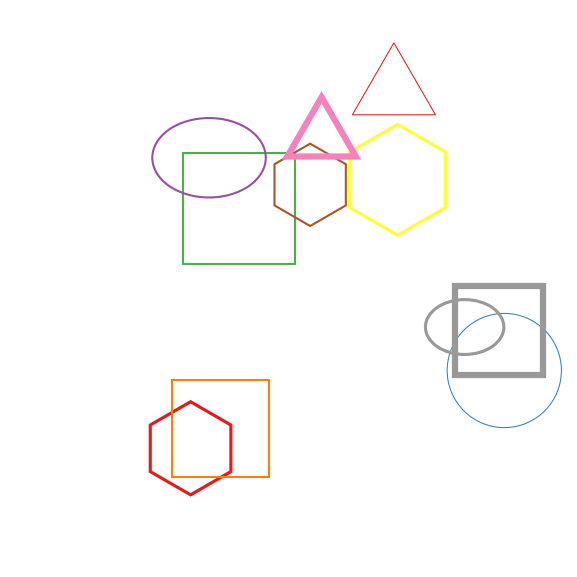[{"shape": "triangle", "thickness": 0.5, "radius": 0.42, "center": [0.682, 0.842]}, {"shape": "hexagon", "thickness": 1.5, "radius": 0.4, "center": [0.33, 0.223]}, {"shape": "circle", "thickness": 0.5, "radius": 0.49, "center": [0.873, 0.358]}, {"shape": "square", "thickness": 1, "radius": 0.48, "center": [0.414, 0.638]}, {"shape": "oval", "thickness": 1, "radius": 0.49, "center": [0.362, 0.726]}, {"shape": "square", "thickness": 1, "radius": 0.42, "center": [0.382, 0.258]}, {"shape": "hexagon", "thickness": 1.5, "radius": 0.48, "center": [0.688, 0.688]}, {"shape": "hexagon", "thickness": 1, "radius": 0.36, "center": [0.537, 0.679]}, {"shape": "triangle", "thickness": 3, "radius": 0.34, "center": [0.557, 0.762]}, {"shape": "oval", "thickness": 1.5, "radius": 0.34, "center": [0.805, 0.433]}, {"shape": "square", "thickness": 3, "radius": 0.39, "center": [0.864, 0.426]}]